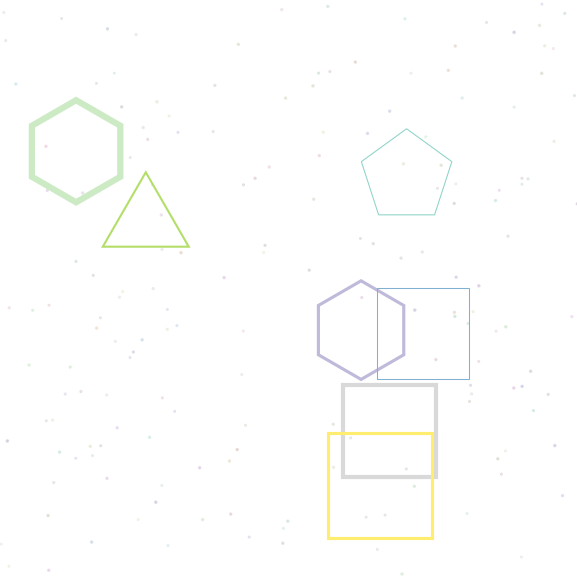[{"shape": "pentagon", "thickness": 0.5, "radius": 0.41, "center": [0.704, 0.694]}, {"shape": "hexagon", "thickness": 1.5, "radius": 0.43, "center": [0.625, 0.428]}, {"shape": "square", "thickness": 0.5, "radius": 0.4, "center": [0.732, 0.422]}, {"shape": "triangle", "thickness": 1, "radius": 0.43, "center": [0.252, 0.615]}, {"shape": "square", "thickness": 2, "radius": 0.4, "center": [0.674, 0.253]}, {"shape": "hexagon", "thickness": 3, "radius": 0.44, "center": [0.132, 0.737]}, {"shape": "square", "thickness": 1.5, "radius": 0.45, "center": [0.658, 0.158]}]